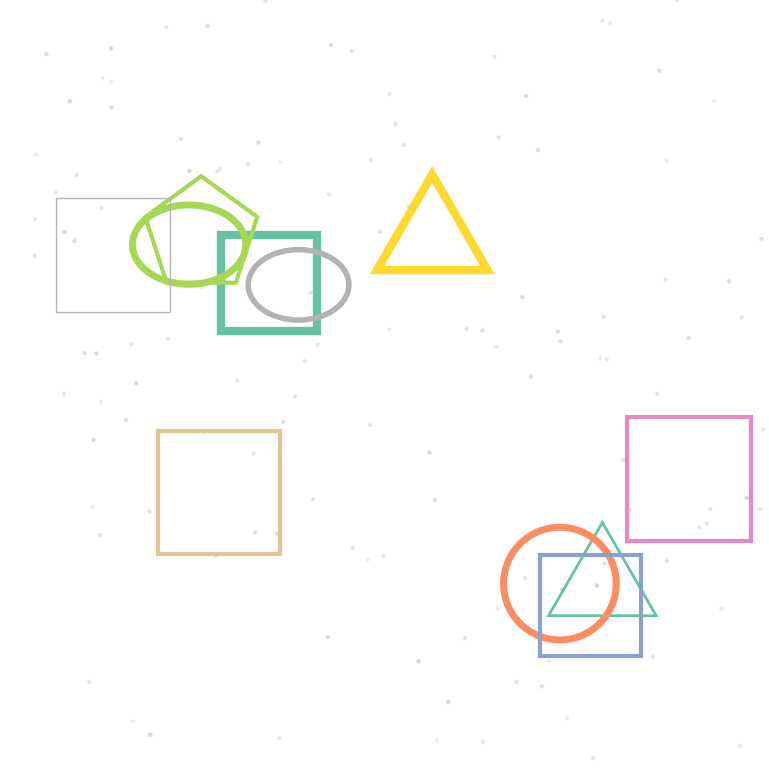[{"shape": "triangle", "thickness": 1, "radius": 0.4, "center": [0.782, 0.241]}, {"shape": "square", "thickness": 3, "radius": 0.31, "center": [0.35, 0.632]}, {"shape": "circle", "thickness": 2.5, "radius": 0.37, "center": [0.727, 0.242]}, {"shape": "square", "thickness": 1.5, "radius": 0.33, "center": [0.767, 0.214]}, {"shape": "square", "thickness": 1.5, "radius": 0.4, "center": [0.895, 0.377]}, {"shape": "pentagon", "thickness": 1.5, "radius": 0.38, "center": [0.261, 0.695]}, {"shape": "oval", "thickness": 2.5, "radius": 0.37, "center": [0.246, 0.682]}, {"shape": "triangle", "thickness": 3, "radius": 0.41, "center": [0.561, 0.691]}, {"shape": "square", "thickness": 1.5, "radius": 0.4, "center": [0.284, 0.36]}, {"shape": "oval", "thickness": 2, "radius": 0.33, "center": [0.388, 0.63]}, {"shape": "square", "thickness": 0.5, "radius": 0.37, "center": [0.146, 0.669]}]